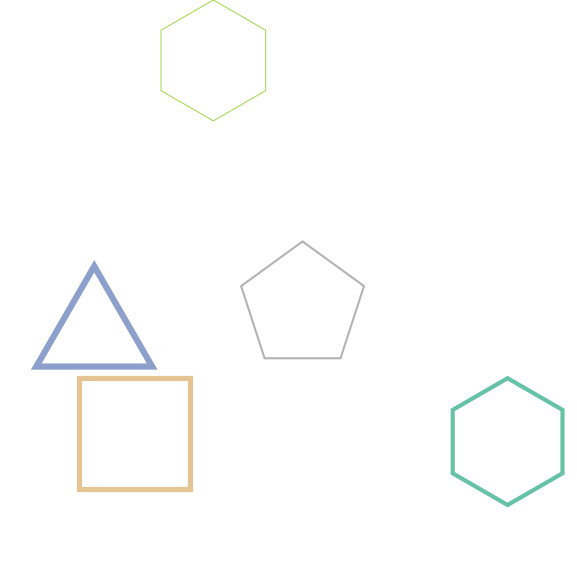[{"shape": "hexagon", "thickness": 2, "radius": 0.55, "center": [0.879, 0.234]}, {"shape": "triangle", "thickness": 3, "radius": 0.58, "center": [0.163, 0.422]}, {"shape": "hexagon", "thickness": 0.5, "radius": 0.52, "center": [0.369, 0.894]}, {"shape": "square", "thickness": 2.5, "radius": 0.48, "center": [0.233, 0.249]}, {"shape": "pentagon", "thickness": 1, "radius": 0.56, "center": [0.524, 0.469]}]